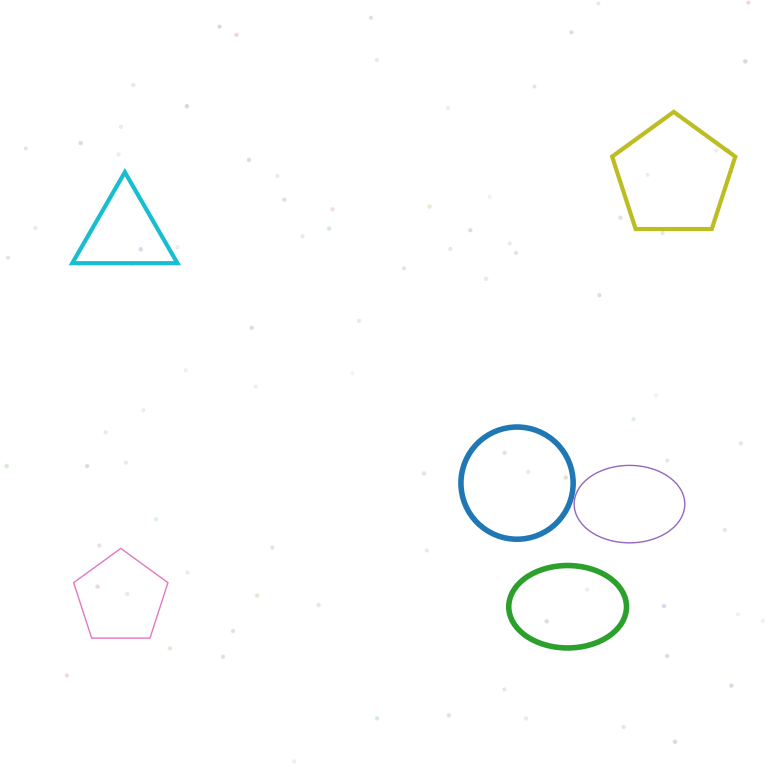[{"shape": "circle", "thickness": 2, "radius": 0.36, "center": [0.671, 0.373]}, {"shape": "oval", "thickness": 2, "radius": 0.38, "center": [0.737, 0.212]}, {"shape": "oval", "thickness": 0.5, "radius": 0.36, "center": [0.817, 0.345]}, {"shape": "pentagon", "thickness": 0.5, "radius": 0.32, "center": [0.157, 0.223]}, {"shape": "pentagon", "thickness": 1.5, "radius": 0.42, "center": [0.875, 0.771]}, {"shape": "triangle", "thickness": 1.5, "radius": 0.39, "center": [0.162, 0.698]}]